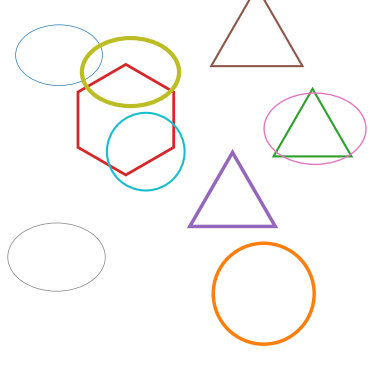[{"shape": "oval", "thickness": 0.5, "radius": 0.56, "center": [0.153, 0.857]}, {"shape": "circle", "thickness": 2.5, "radius": 0.66, "center": [0.685, 0.237]}, {"shape": "triangle", "thickness": 1.5, "radius": 0.58, "center": [0.812, 0.652]}, {"shape": "hexagon", "thickness": 2, "radius": 0.72, "center": [0.327, 0.689]}, {"shape": "triangle", "thickness": 2.5, "radius": 0.64, "center": [0.604, 0.476]}, {"shape": "triangle", "thickness": 1.5, "radius": 0.68, "center": [0.667, 0.897]}, {"shape": "oval", "thickness": 1, "radius": 0.66, "center": [0.818, 0.666]}, {"shape": "oval", "thickness": 0.5, "radius": 0.63, "center": [0.147, 0.332]}, {"shape": "oval", "thickness": 3, "radius": 0.63, "center": [0.339, 0.813]}, {"shape": "circle", "thickness": 1.5, "radius": 0.5, "center": [0.379, 0.606]}]